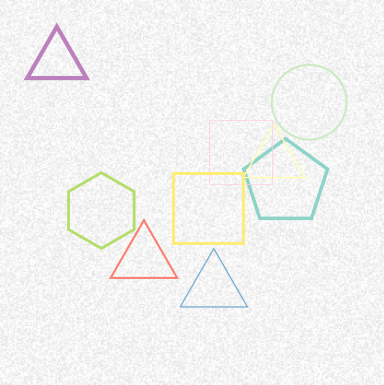[{"shape": "pentagon", "thickness": 2.5, "radius": 0.57, "center": [0.742, 0.525]}, {"shape": "triangle", "thickness": 1, "radius": 0.46, "center": [0.712, 0.585]}, {"shape": "triangle", "thickness": 1.5, "radius": 0.5, "center": [0.374, 0.328]}, {"shape": "triangle", "thickness": 1, "radius": 0.51, "center": [0.555, 0.253]}, {"shape": "hexagon", "thickness": 2, "radius": 0.49, "center": [0.263, 0.453]}, {"shape": "square", "thickness": 0.5, "radius": 0.41, "center": [0.625, 0.605]}, {"shape": "triangle", "thickness": 3, "radius": 0.45, "center": [0.148, 0.842]}, {"shape": "circle", "thickness": 1.5, "radius": 0.49, "center": [0.803, 0.735]}, {"shape": "square", "thickness": 2, "radius": 0.45, "center": [0.54, 0.46]}]